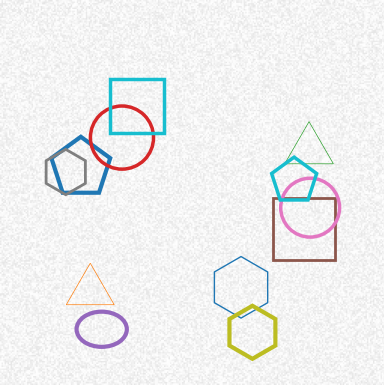[{"shape": "hexagon", "thickness": 1, "radius": 0.4, "center": [0.626, 0.254]}, {"shape": "pentagon", "thickness": 3, "radius": 0.4, "center": [0.21, 0.564]}, {"shape": "triangle", "thickness": 0.5, "radius": 0.36, "center": [0.234, 0.244]}, {"shape": "triangle", "thickness": 0.5, "radius": 0.37, "center": [0.803, 0.611]}, {"shape": "circle", "thickness": 2.5, "radius": 0.41, "center": [0.317, 0.643]}, {"shape": "oval", "thickness": 3, "radius": 0.33, "center": [0.264, 0.145]}, {"shape": "square", "thickness": 2, "radius": 0.4, "center": [0.79, 0.405]}, {"shape": "circle", "thickness": 2.5, "radius": 0.38, "center": [0.806, 0.461]}, {"shape": "hexagon", "thickness": 2, "radius": 0.29, "center": [0.171, 0.553]}, {"shape": "hexagon", "thickness": 3, "radius": 0.34, "center": [0.656, 0.137]}, {"shape": "pentagon", "thickness": 2.5, "radius": 0.31, "center": [0.764, 0.53]}, {"shape": "square", "thickness": 2.5, "radius": 0.35, "center": [0.356, 0.725]}]